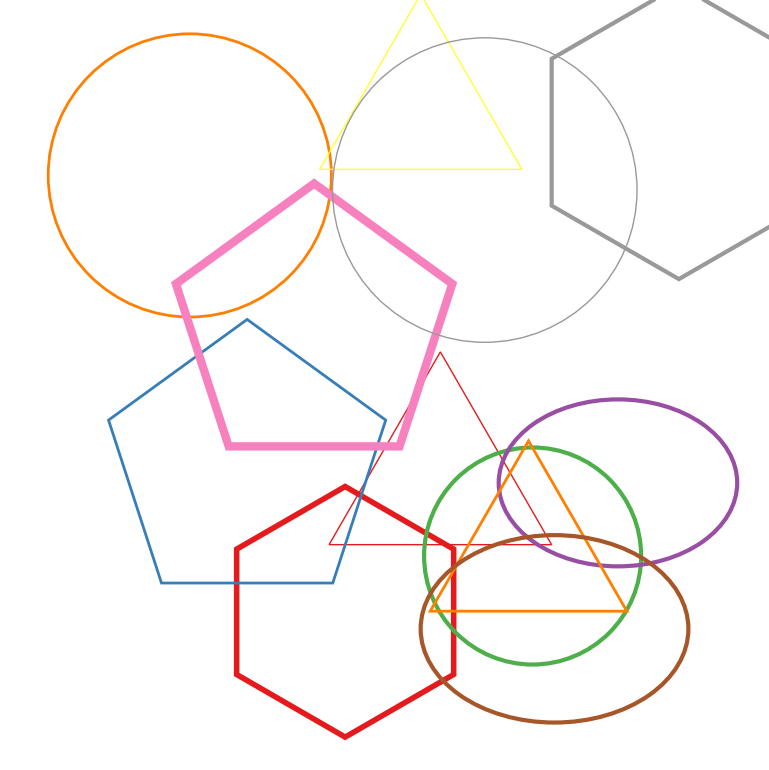[{"shape": "hexagon", "thickness": 2, "radius": 0.81, "center": [0.448, 0.205]}, {"shape": "triangle", "thickness": 0.5, "radius": 0.83, "center": [0.572, 0.376]}, {"shape": "pentagon", "thickness": 1, "radius": 0.95, "center": [0.321, 0.396]}, {"shape": "circle", "thickness": 1.5, "radius": 0.7, "center": [0.692, 0.278]}, {"shape": "oval", "thickness": 1.5, "radius": 0.77, "center": [0.803, 0.373]}, {"shape": "circle", "thickness": 1, "radius": 0.92, "center": [0.247, 0.772]}, {"shape": "triangle", "thickness": 1, "radius": 0.74, "center": [0.686, 0.28]}, {"shape": "triangle", "thickness": 0.5, "radius": 0.76, "center": [0.546, 0.856]}, {"shape": "oval", "thickness": 1.5, "radius": 0.87, "center": [0.72, 0.183]}, {"shape": "pentagon", "thickness": 3, "radius": 0.94, "center": [0.408, 0.573]}, {"shape": "hexagon", "thickness": 1.5, "radius": 0.95, "center": [0.882, 0.828]}, {"shape": "circle", "thickness": 0.5, "radius": 0.99, "center": [0.63, 0.753]}]